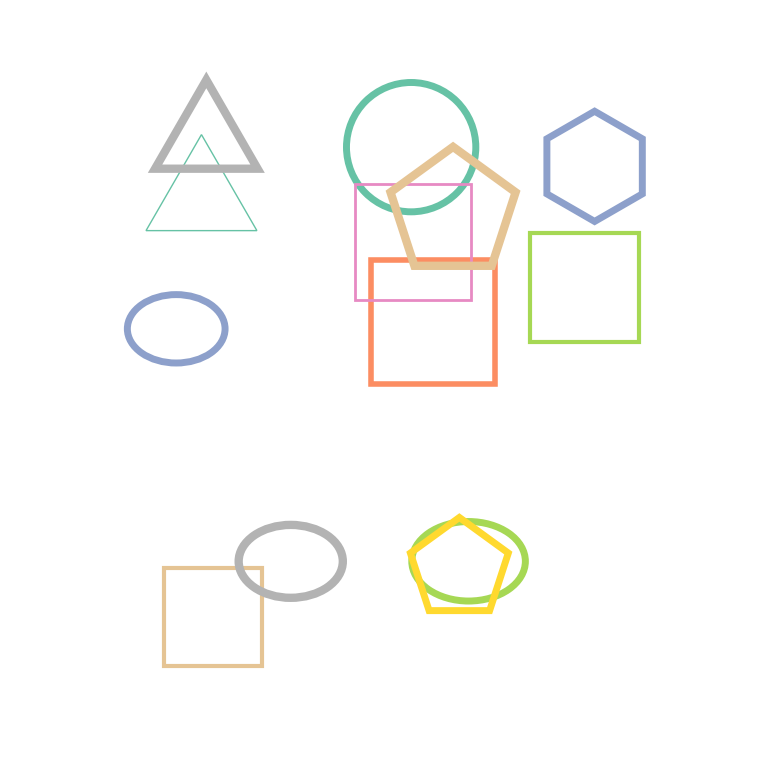[{"shape": "circle", "thickness": 2.5, "radius": 0.42, "center": [0.534, 0.809]}, {"shape": "triangle", "thickness": 0.5, "radius": 0.42, "center": [0.262, 0.742]}, {"shape": "square", "thickness": 2, "radius": 0.4, "center": [0.563, 0.581]}, {"shape": "hexagon", "thickness": 2.5, "radius": 0.36, "center": [0.772, 0.784]}, {"shape": "oval", "thickness": 2.5, "radius": 0.32, "center": [0.229, 0.573]}, {"shape": "square", "thickness": 1, "radius": 0.38, "center": [0.537, 0.686]}, {"shape": "oval", "thickness": 2.5, "radius": 0.37, "center": [0.609, 0.271]}, {"shape": "square", "thickness": 1.5, "radius": 0.36, "center": [0.759, 0.626]}, {"shape": "pentagon", "thickness": 2.5, "radius": 0.33, "center": [0.597, 0.261]}, {"shape": "square", "thickness": 1.5, "radius": 0.32, "center": [0.276, 0.199]}, {"shape": "pentagon", "thickness": 3, "radius": 0.43, "center": [0.588, 0.724]}, {"shape": "triangle", "thickness": 3, "radius": 0.38, "center": [0.268, 0.819]}, {"shape": "oval", "thickness": 3, "radius": 0.34, "center": [0.378, 0.271]}]